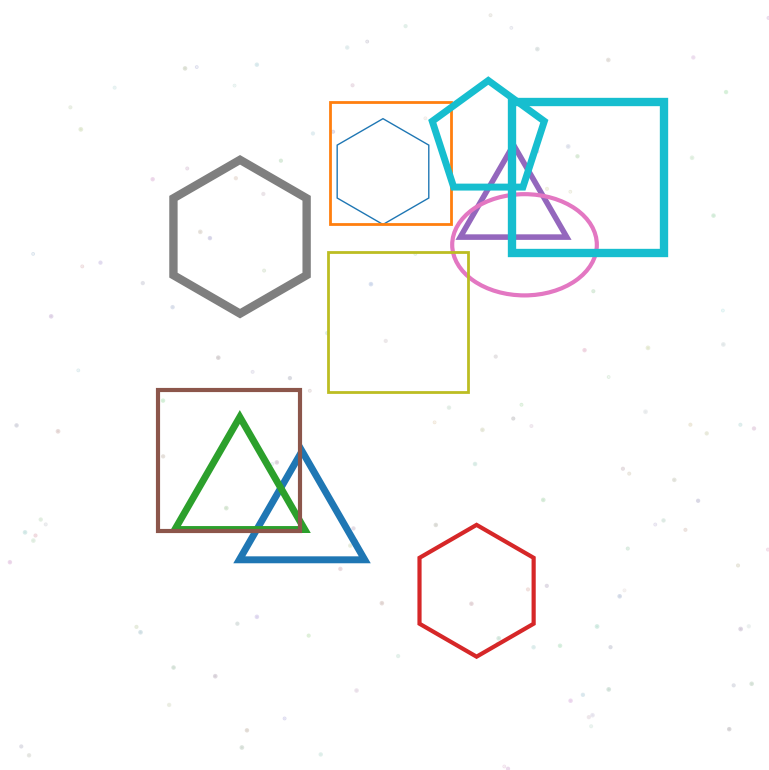[{"shape": "hexagon", "thickness": 0.5, "radius": 0.34, "center": [0.497, 0.777]}, {"shape": "triangle", "thickness": 2.5, "radius": 0.47, "center": [0.392, 0.32]}, {"shape": "square", "thickness": 1, "radius": 0.39, "center": [0.507, 0.788]}, {"shape": "triangle", "thickness": 2.5, "radius": 0.49, "center": [0.311, 0.361]}, {"shape": "hexagon", "thickness": 1.5, "radius": 0.43, "center": [0.619, 0.233]}, {"shape": "triangle", "thickness": 2, "radius": 0.4, "center": [0.667, 0.732]}, {"shape": "square", "thickness": 1.5, "radius": 0.46, "center": [0.298, 0.402]}, {"shape": "oval", "thickness": 1.5, "radius": 0.47, "center": [0.681, 0.682]}, {"shape": "hexagon", "thickness": 3, "radius": 0.5, "center": [0.312, 0.693]}, {"shape": "square", "thickness": 1, "radius": 0.45, "center": [0.517, 0.582]}, {"shape": "pentagon", "thickness": 2.5, "radius": 0.38, "center": [0.634, 0.819]}, {"shape": "square", "thickness": 3, "radius": 0.49, "center": [0.764, 0.77]}]